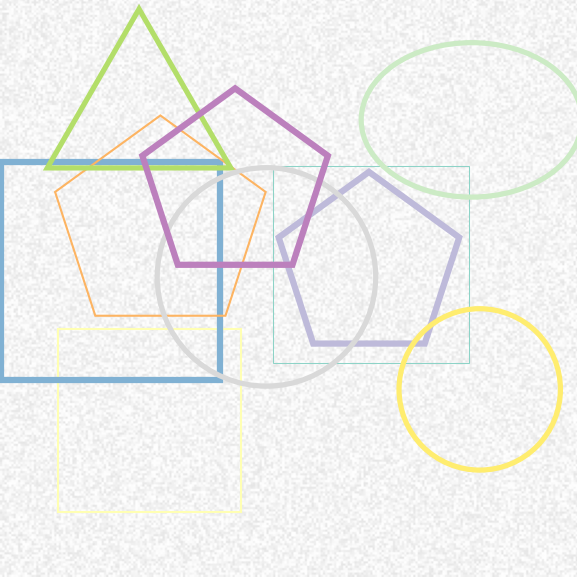[{"shape": "square", "thickness": 0.5, "radius": 0.85, "center": [0.642, 0.54]}, {"shape": "square", "thickness": 1, "radius": 0.79, "center": [0.259, 0.27]}, {"shape": "pentagon", "thickness": 3, "radius": 0.82, "center": [0.639, 0.537]}, {"shape": "square", "thickness": 3, "radius": 0.94, "center": [0.191, 0.529]}, {"shape": "pentagon", "thickness": 1, "radius": 0.96, "center": [0.278, 0.607]}, {"shape": "triangle", "thickness": 2.5, "radius": 0.92, "center": [0.241, 0.8]}, {"shape": "circle", "thickness": 2.5, "radius": 0.95, "center": [0.461, 0.52]}, {"shape": "pentagon", "thickness": 3, "radius": 0.84, "center": [0.407, 0.677]}, {"shape": "oval", "thickness": 2.5, "radius": 0.96, "center": [0.816, 0.792]}, {"shape": "circle", "thickness": 2.5, "radius": 0.7, "center": [0.831, 0.325]}]